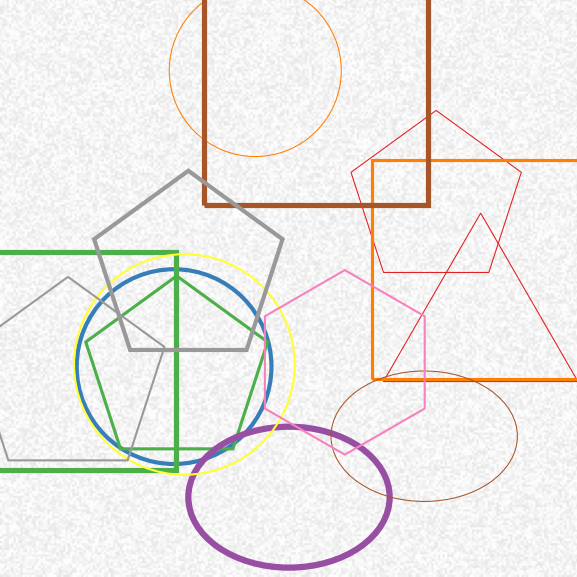[{"shape": "triangle", "thickness": 0.5, "radius": 0.97, "center": [0.832, 0.436]}, {"shape": "pentagon", "thickness": 0.5, "radius": 0.78, "center": [0.755, 0.653]}, {"shape": "circle", "thickness": 2, "radius": 0.84, "center": [0.301, 0.364]}, {"shape": "square", "thickness": 2.5, "radius": 0.94, "center": [0.117, 0.375]}, {"shape": "pentagon", "thickness": 1.5, "radius": 0.83, "center": [0.306, 0.356]}, {"shape": "oval", "thickness": 3, "radius": 0.87, "center": [0.5, 0.138]}, {"shape": "circle", "thickness": 0.5, "radius": 0.74, "center": [0.442, 0.877]}, {"shape": "square", "thickness": 1.5, "radius": 0.95, "center": [0.834, 0.533]}, {"shape": "circle", "thickness": 1, "radius": 0.95, "center": [0.319, 0.368]}, {"shape": "square", "thickness": 2.5, "radius": 0.97, "center": [0.547, 0.839]}, {"shape": "oval", "thickness": 0.5, "radius": 0.81, "center": [0.735, 0.244]}, {"shape": "hexagon", "thickness": 1, "radius": 0.8, "center": [0.597, 0.372]}, {"shape": "pentagon", "thickness": 2, "radius": 0.86, "center": [0.326, 0.532]}, {"shape": "pentagon", "thickness": 1, "radius": 0.88, "center": [0.118, 0.344]}]